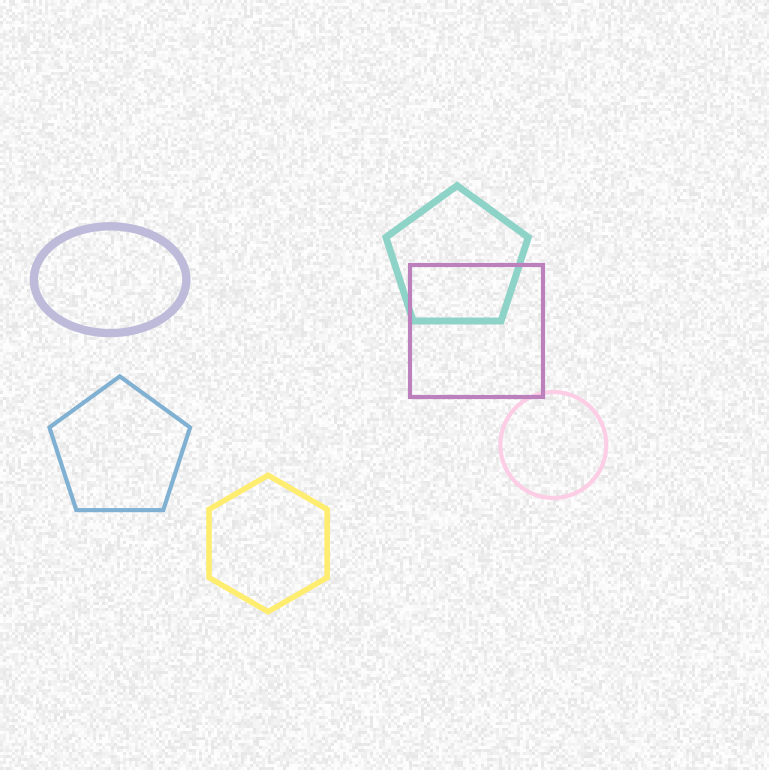[{"shape": "pentagon", "thickness": 2.5, "radius": 0.49, "center": [0.594, 0.662]}, {"shape": "oval", "thickness": 3, "radius": 0.5, "center": [0.143, 0.637]}, {"shape": "pentagon", "thickness": 1.5, "radius": 0.48, "center": [0.156, 0.415]}, {"shape": "circle", "thickness": 1.5, "radius": 0.34, "center": [0.719, 0.422]}, {"shape": "square", "thickness": 1.5, "radius": 0.43, "center": [0.619, 0.57]}, {"shape": "hexagon", "thickness": 2, "radius": 0.44, "center": [0.348, 0.294]}]